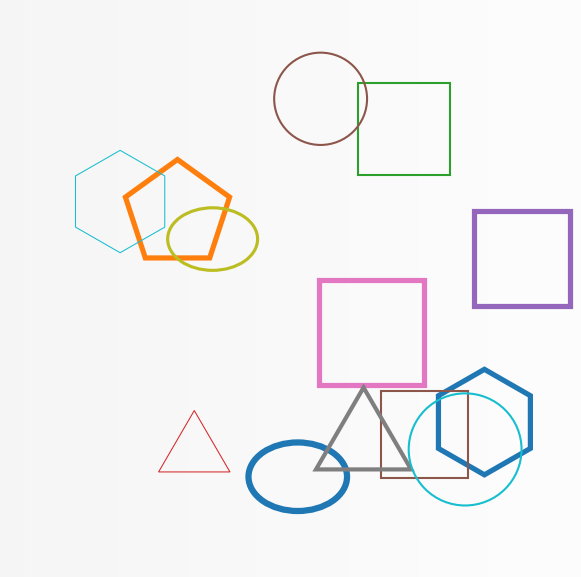[{"shape": "oval", "thickness": 3, "radius": 0.42, "center": [0.512, 0.174]}, {"shape": "hexagon", "thickness": 2.5, "radius": 0.46, "center": [0.833, 0.268]}, {"shape": "pentagon", "thickness": 2.5, "radius": 0.47, "center": [0.305, 0.629]}, {"shape": "square", "thickness": 1, "radius": 0.4, "center": [0.696, 0.776]}, {"shape": "triangle", "thickness": 0.5, "radius": 0.35, "center": [0.334, 0.217]}, {"shape": "square", "thickness": 2.5, "radius": 0.41, "center": [0.898, 0.551]}, {"shape": "circle", "thickness": 1, "radius": 0.4, "center": [0.552, 0.828]}, {"shape": "square", "thickness": 1, "radius": 0.38, "center": [0.73, 0.247]}, {"shape": "square", "thickness": 2.5, "radius": 0.45, "center": [0.639, 0.423]}, {"shape": "triangle", "thickness": 2, "radius": 0.47, "center": [0.625, 0.234]}, {"shape": "oval", "thickness": 1.5, "radius": 0.39, "center": [0.366, 0.585]}, {"shape": "hexagon", "thickness": 0.5, "radius": 0.44, "center": [0.207, 0.65]}, {"shape": "circle", "thickness": 1, "radius": 0.49, "center": [0.8, 0.221]}]